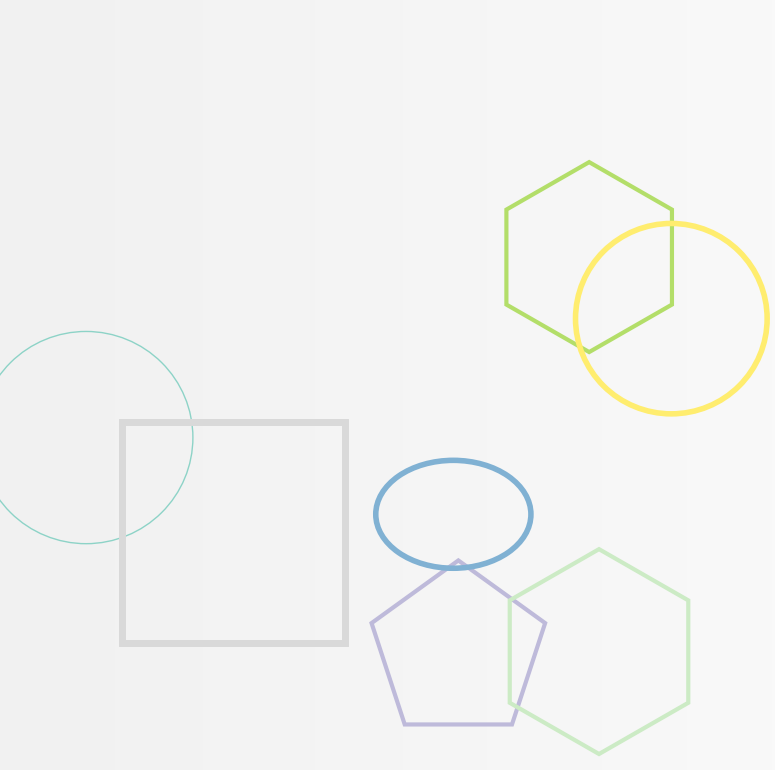[{"shape": "circle", "thickness": 0.5, "radius": 0.69, "center": [0.111, 0.432]}, {"shape": "pentagon", "thickness": 1.5, "radius": 0.59, "center": [0.591, 0.154]}, {"shape": "oval", "thickness": 2, "radius": 0.5, "center": [0.585, 0.332]}, {"shape": "hexagon", "thickness": 1.5, "radius": 0.62, "center": [0.76, 0.666]}, {"shape": "square", "thickness": 2.5, "radius": 0.72, "center": [0.302, 0.308]}, {"shape": "hexagon", "thickness": 1.5, "radius": 0.67, "center": [0.773, 0.154]}, {"shape": "circle", "thickness": 2, "radius": 0.62, "center": [0.866, 0.586]}]